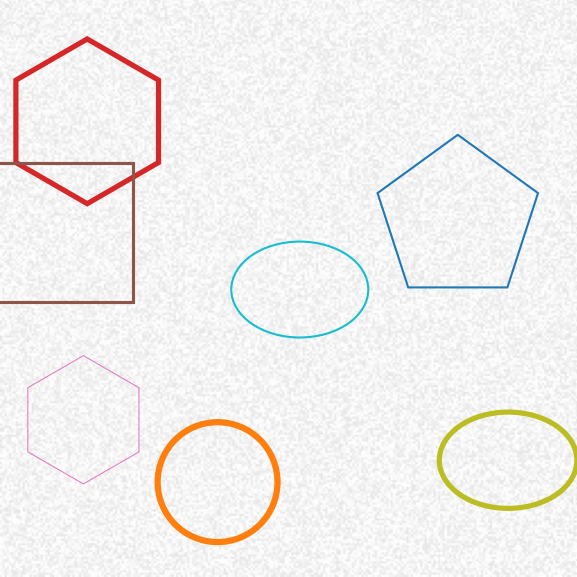[{"shape": "pentagon", "thickness": 1, "radius": 0.73, "center": [0.793, 0.62]}, {"shape": "circle", "thickness": 3, "radius": 0.52, "center": [0.377, 0.164]}, {"shape": "hexagon", "thickness": 2.5, "radius": 0.71, "center": [0.151, 0.789]}, {"shape": "square", "thickness": 1.5, "radius": 0.6, "center": [0.11, 0.597]}, {"shape": "hexagon", "thickness": 0.5, "radius": 0.56, "center": [0.144, 0.272]}, {"shape": "oval", "thickness": 2.5, "radius": 0.6, "center": [0.88, 0.202]}, {"shape": "oval", "thickness": 1, "radius": 0.59, "center": [0.519, 0.498]}]